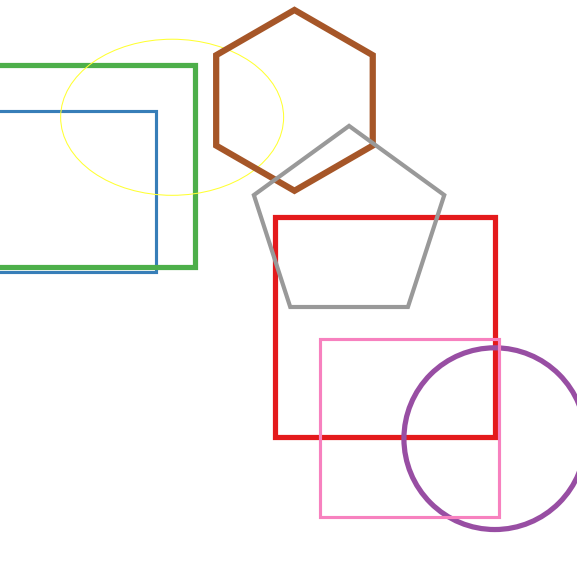[{"shape": "square", "thickness": 2.5, "radius": 0.95, "center": [0.666, 0.434]}, {"shape": "square", "thickness": 1.5, "radius": 0.7, "center": [0.131, 0.668]}, {"shape": "square", "thickness": 2.5, "radius": 0.88, "center": [0.162, 0.712]}, {"shape": "circle", "thickness": 2.5, "radius": 0.79, "center": [0.857, 0.24]}, {"shape": "oval", "thickness": 0.5, "radius": 0.97, "center": [0.298, 0.796]}, {"shape": "hexagon", "thickness": 3, "radius": 0.78, "center": [0.51, 0.825]}, {"shape": "square", "thickness": 1.5, "radius": 0.77, "center": [0.709, 0.258]}, {"shape": "pentagon", "thickness": 2, "radius": 0.87, "center": [0.604, 0.608]}]